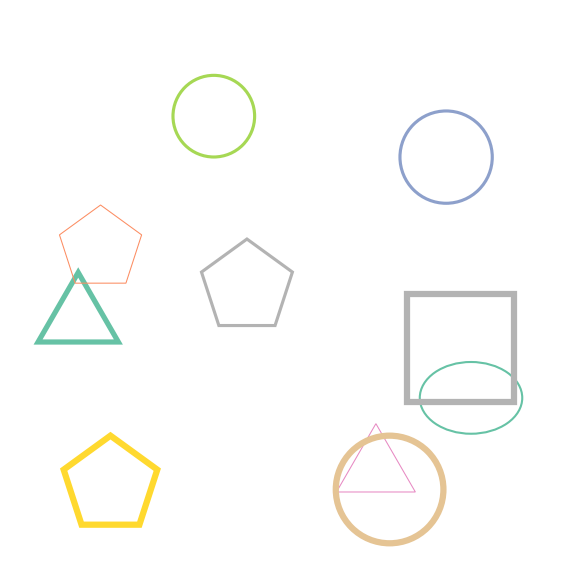[{"shape": "oval", "thickness": 1, "radius": 0.44, "center": [0.816, 0.31]}, {"shape": "triangle", "thickness": 2.5, "radius": 0.4, "center": [0.135, 0.447]}, {"shape": "pentagon", "thickness": 0.5, "radius": 0.37, "center": [0.174, 0.569]}, {"shape": "circle", "thickness": 1.5, "radius": 0.4, "center": [0.772, 0.727]}, {"shape": "triangle", "thickness": 0.5, "radius": 0.39, "center": [0.651, 0.187]}, {"shape": "circle", "thickness": 1.5, "radius": 0.35, "center": [0.37, 0.798]}, {"shape": "pentagon", "thickness": 3, "radius": 0.43, "center": [0.191, 0.16]}, {"shape": "circle", "thickness": 3, "radius": 0.47, "center": [0.675, 0.152]}, {"shape": "pentagon", "thickness": 1.5, "radius": 0.41, "center": [0.428, 0.502]}, {"shape": "square", "thickness": 3, "radius": 0.46, "center": [0.797, 0.397]}]